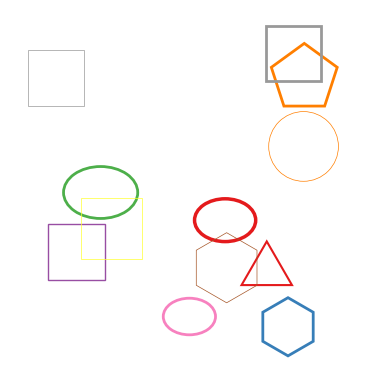[{"shape": "triangle", "thickness": 1.5, "radius": 0.38, "center": [0.693, 0.297]}, {"shape": "oval", "thickness": 2.5, "radius": 0.4, "center": [0.585, 0.428]}, {"shape": "hexagon", "thickness": 2, "radius": 0.38, "center": [0.748, 0.151]}, {"shape": "oval", "thickness": 2, "radius": 0.48, "center": [0.261, 0.5]}, {"shape": "square", "thickness": 1, "radius": 0.37, "center": [0.198, 0.346]}, {"shape": "pentagon", "thickness": 2, "radius": 0.45, "center": [0.79, 0.797]}, {"shape": "circle", "thickness": 0.5, "radius": 0.45, "center": [0.788, 0.62]}, {"shape": "square", "thickness": 0.5, "radius": 0.39, "center": [0.29, 0.407]}, {"shape": "hexagon", "thickness": 0.5, "radius": 0.46, "center": [0.589, 0.305]}, {"shape": "oval", "thickness": 2, "radius": 0.34, "center": [0.492, 0.178]}, {"shape": "square", "thickness": 0.5, "radius": 0.36, "center": [0.146, 0.797]}, {"shape": "square", "thickness": 2, "radius": 0.35, "center": [0.763, 0.861]}]